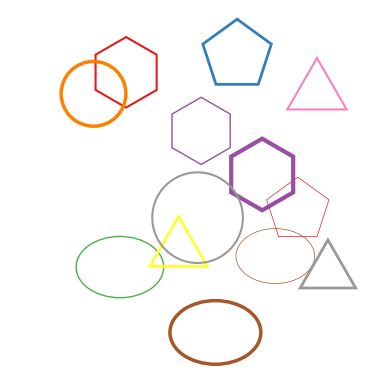[{"shape": "hexagon", "thickness": 1.5, "radius": 0.46, "center": [0.328, 0.812]}, {"shape": "pentagon", "thickness": 0.5, "radius": 0.43, "center": [0.774, 0.455]}, {"shape": "pentagon", "thickness": 2, "radius": 0.47, "center": [0.616, 0.857]}, {"shape": "oval", "thickness": 1, "radius": 0.57, "center": [0.311, 0.306]}, {"shape": "hexagon", "thickness": 1, "radius": 0.44, "center": [0.522, 0.66]}, {"shape": "hexagon", "thickness": 3, "radius": 0.46, "center": [0.681, 0.547]}, {"shape": "circle", "thickness": 2.5, "radius": 0.42, "center": [0.243, 0.756]}, {"shape": "triangle", "thickness": 2, "radius": 0.43, "center": [0.464, 0.351]}, {"shape": "oval", "thickness": 0.5, "radius": 0.51, "center": [0.715, 0.335]}, {"shape": "oval", "thickness": 2.5, "radius": 0.59, "center": [0.559, 0.137]}, {"shape": "triangle", "thickness": 1.5, "radius": 0.44, "center": [0.823, 0.76]}, {"shape": "triangle", "thickness": 2, "radius": 0.42, "center": [0.852, 0.294]}, {"shape": "circle", "thickness": 1.5, "radius": 0.59, "center": [0.513, 0.435]}]